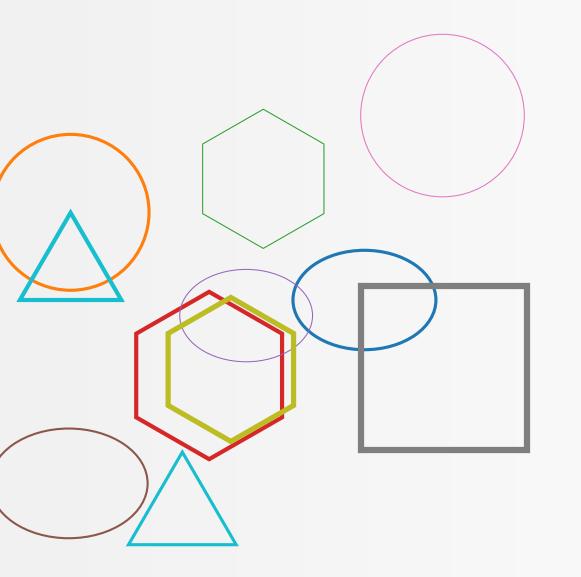[{"shape": "oval", "thickness": 1.5, "radius": 0.61, "center": [0.627, 0.48]}, {"shape": "circle", "thickness": 1.5, "radius": 0.67, "center": [0.121, 0.631]}, {"shape": "hexagon", "thickness": 0.5, "radius": 0.6, "center": [0.453, 0.689]}, {"shape": "hexagon", "thickness": 2, "radius": 0.72, "center": [0.36, 0.349]}, {"shape": "oval", "thickness": 0.5, "radius": 0.57, "center": [0.423, 0.453]}, {"shape": "oval", "thickness": 1, "radius": 0.68, "center": [0.118, 0.162]}, {"shape": "circle", "thickness": 0.5, "radius": 0.7, "center": [0.761, 0.799]}, {"shape": "square", "thickness": 3, "radius": 0.71, "center": [0.764, 0.362]}, {"shape": "hexagon", "thickness": 2.5, "radius": 0.62, "center": [0.397, 0.359]}, {"shape": "triangle", "thickness": 1.5, "radius": 0.53, "center": [0.314, 0.109]}, {"shape": "triangle", "thickness": 2, "radius": 0.5, "center": [0.121, 0.53]}]